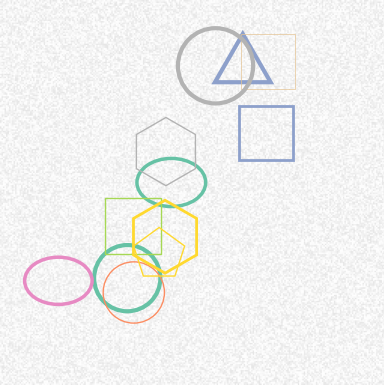[{"shape": "oval", "thickness": 2.5, "radius": 0.45, "center": [0.445, 0.526]}, {"shape": "circle", "thickness": 3, "radius": 0.43, "center": [0.33, 0.277]}, {"shape": "circle", "thickness": 1, "radius": 0.4, "center": [0.348, 0.24]}, {"shape": "square", "thickness": 2, "radius": 0.35, "center": [0.69, 0.654]}, {"shape": "triangle", "thickness": 3, "radius": 0.42, "center": [0.631, 0.828]}, {"shape": "oval", "thickness": 2.5, "radius": 0.44, "center": [0.152, 0.271]}, {"shape": "square", "thickness": 1, "radius": 0.36, "center": [0.346, 0.412]}, {"shape": "pentagon", "thickness": 1, "radius": 0.35, "center": [0.413, 0.339]}, {"shape": "hexagon", "thickness": 2, "radius": 0.47, "center": [0.429, 0.385]}, {"shape": "square", "thickness": 0.5, "radius": 0.35, "center": [0.695, 0.841]}, {"shape": "hexagon", "thickness": 1, "radius": 0.44, "center": [0.431, 0.606]}, {"shape": "circle", "thickness": 3, "radius": 0.49, "center": [0.56, 0.829]}]